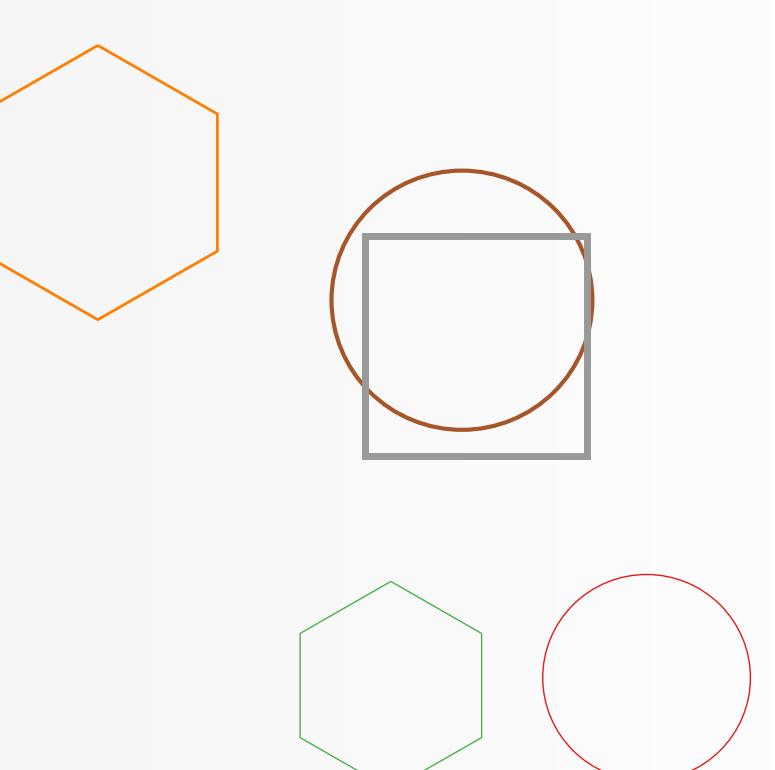[{"shape": "circle", "thickness": 0.5, "radius": 0.67, "center": [0.834, 0.12]}, {"shape": "hexagon", "thickness": 0.5, "radius": 0.68, "center": [0.504, 0.11]}, {"shape": "hexagon", "thickness": 1, "radius": 0.89, "center": [0.126, 0.763]}, {"shape": "circle", "thickness": 1.5, "radius": 0.84, "center": [0.596, 0.61]}, {"shape": "square", "thickness": 2.5, "radius": 0.71, "center": [0.614, 0.55]}]